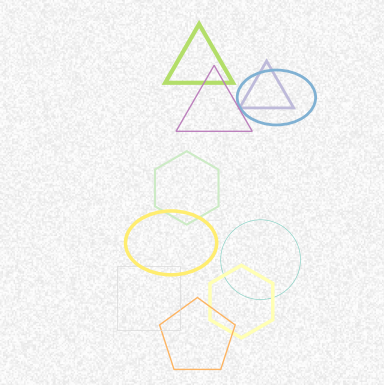[{"shape": "circle", "thickness": 0.5, "radius": 0.52, "center": [0.677, 0.326]}, {"shape": "hexagon", "thickness": 2.5, "radius": 0.47, "center": [0.627, 0.217]}, {"shape": "triangle", "thickness": 2, "radius": 0.41, "center": [0.692, 0.76]}, {"shape": "oval", "thickness": 2, "radius": 0.51, "center": [0.718, 0.747]}, {"shape": "pentagon", "thickness": 1, "radius": 0.52, "center": [0.513, 0.124]}, {"shape": "triangle", "thickness": 3, "radius": 0.51, "center": [0.517, 0.836]}, {"shape": "square", "thickness": 0.5, "radius": 0.41, "center": [0.386, 0.226]}, {"shape": "triangle", "thickness": 1, "radius": 0.57, "center": [0.556, 0.716]}, {"shape": "hexagon", "thickness": 1.5, "radius": 0.48, "center": [0.485, 0.512]}, {"shape": "oval", "thickness": 2.5, "radius": 0.59, "center": [0.444, 0.369]}]